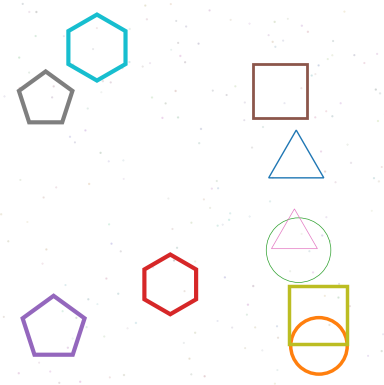[{"shape": "triangle", "thickness": 1, "radius": 0.41, "center": [0.769, 0.579]}, {"shape": "circle", "thickness": 2.5, "radius": 0.37, "center": [0.829, 0.102]}, {"shape": "circle", "thickness": 0.5, "radius": 0.42, "center": [0.775, 0.35]}, {"shape": "hexagon", "thickness": 3, "radius": 0.39, "center": [0.442, 0.261]}, {"shape": "pentagon", "thickness": 3, "radius": 0.42, "center": [0.139, 0.147]}, {"shape": "square", "thickness": 2, "radius": 0.35, "center": [0.728, 0.764]}, {"shape": "triangle", "thickness": 0.5, "radius": 0.34, "center": [0.765, 0.389]}, {"shape": "pentagon", "thickness": 3, "radius": 0.37, "center": [0.119, 0.741]}, {"shape": "square", "thickness": 2.5, "radius": 0.38, "center": [0.827, 0.182]}, {"shape": "hexagon", "thickness": 3, "radius": 0.43, "center": [0.252, 0.876]}]